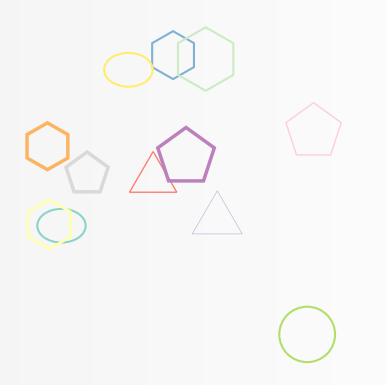[{"shape": "oval", "thickness": 1.5, "radius": 0.31, "center": [0.159, 0.414]}, {"shape": "hexagon", "thickness": 2, "radius": 0.32, "center": [0.127, 0.417]}, {"shape": "triangle", "thickness": 0.5, "radius": 0.37, "center": [0.561, 0.43]}, {"shape": "triangle", "thickness": 1, "radius": 0.35, "center": [0.395, 0.536]}, {"shape": "hexagon", "thickness": 1.5, "radius": 0.31, "center": [0.447, 0.857]}, {"shape": "hexagon", "thickness": 2.5, "radius": 0.3, "center": [0.122, 0.62]}, {"shape": "circle", "thickness": 1.5, "radius": 0.36, "center": [0.793, 0.131]}, {"shape": "pentagon", "thickness": 1, "radius": 0.38, "center": [0.809, 0.658]}, {"shape": "pentagon", "thickness": 2.5, "radius": 0.29, "center": [0.225, 0.548]}, {"shape": "pentagon", "thickness": 2.5, "radius": 0.38, "center": [0.48, 0.592]}, {"shape": "hexagon", "thickness": 1.5, "radius": 0.41, "center": [0.531, 0.847]}, {"shape": "oval", "thickness": 1.5, "radius": 0.31, "center": [0.331, 0.819]}]